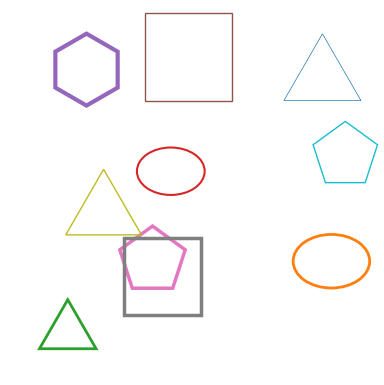[{"shape": "triangle", "thickness": 0.5, "radius": 0.58, "center": [0.837, 0.797]}, {"shape": "oval", "thickness": 2, "radius": 0.5, "center": [0.861, 0.321]}, {"shape": "triangle", "thickness": 2, "radius": 0.42, "center": [0.176, 0.137]}, {"shape": "oval", "thickness": 1.5, "radius": 0.44, "center": [0.444, 0.555]}, {"shape": "hexagon", "thickness": 3, "radius": 0.47, "center": [0.225, 0.819]}, {"shape": "square", "thickness": 1, "radius": 0.57, "center": [0.489, 0.852]}, {"shape": "pentagon", "thickness": 2.5, "radius": 0.45, "center": [0.396, 0.324]}, {"shape": "square", "thickness": 2.5, "radius": 0.5, "center": [0.422, 0.282]}, {"shape": "triangle", "thickness": 1, "radius": 0.57, "center": [0.269, 0.447]}, {"shape": "pentagon", "thickness": 1, "radius": 0.44, "center": [0.897, 0.597]}]